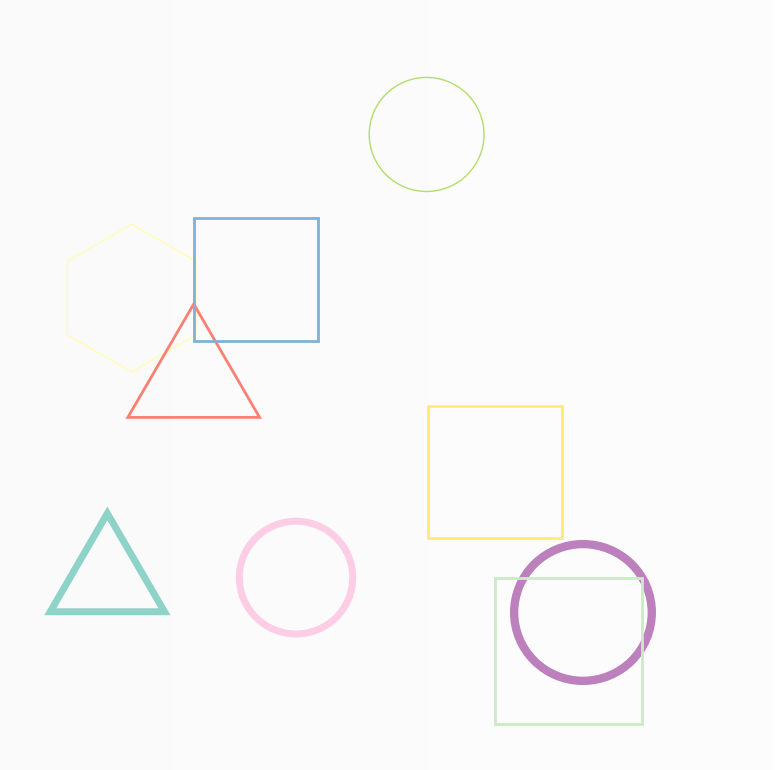[{"shape": "triangle", "thickness": 2.5, "radius": 0.43, "center": [0.139, 0.248]}, {"shape": "hexagon", "thickness": 0.5, "radius": 0.48, "center": [0.17, 0.613]}, {"shape": "triangle", "thickness": 1, "radius": 0.49, "center": [0.25, 0.507]}, {"shape": "square", "thickness": 1, "radius": 0.4, "center": [0.331, 0.637]}, {"shape": "circle", "thickness": 0.5, "radius": 0.37, "center": [0.55, 0.825]}, {"shape": "circle", "thickness": 2.5, "radius": 0.37, "center": [0.382, 0.25]}, {"shape": "circle", "thickness": 3, "radius": 0.44, "center": [0.752, 0.205]}, {"shape": "square", "thickness": 1, "radius": 0.48, "center": [0.734, 0.155]}, {"shape": "square", "thickness": 1, "radius": 0.43, "center": [0.639, 0.387]}]